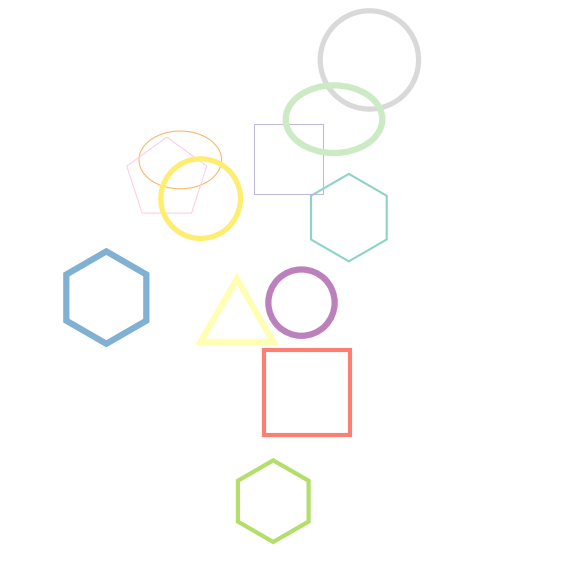[{"shape": "hexagon", "thickness": 1, "radius": 0.38, "center": [0.604, 0.622]}, {"shape": "triangle", "thickness": 3, "radius": 0.36, "center": [0.41, 0.444]}, {"shape": "square", "thickness": 0.5, "radius": 0.3, "center": [0.5, 0.724]}, {"shape": "square", "thickness": 2, "radius": 0.37, "center": [0.531, 0.319]}, {"shape": "hexagon", "thickness": 3, "radius": 0.4, "center": [0.184, 0.484]}, {"shape": "oval", "thickness": 0.5, "radius": 0.36, "center": [0.312, 0.722]}, {"shape": "hexagon", "thickness": 2, "radius": 0.35, "center": [0.473, 0.131]}, {"shape": "pentagon", "thickness": 0.5, "radius": 0.36, "center": [0.289, 0.689]}, {"shape": "circle", "thickness": 2.5, "radius": 0.43, "center": [0.64, 0.895]}, {"shape": "circle", "thickness": 3, "radius": 0.29, "center": [0.522, 0.475]}, {"shape": "oval", "thickness": 3, "radius": 0.42, "center": [0.578, 0.793]}, {"shape": "circle", "thickness": 2.5, "radius": 0.34, "center": [0.347, 0.655]}]